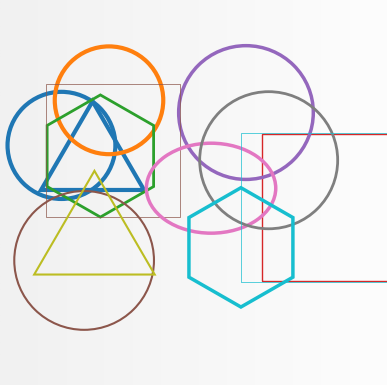[{"shape": "circle", "thickness": 3, "radius": 0.7, "center": [0.159, 0.622]}, {"shape": "triangle", "thickness": 3, "radius": 0.77, "center": [0.239, 0.583]}, {"shape": "circle", "thickness": 3, "radius": 0.7, "center": [0.281, 0.74]}, {"shape": "hexagon", "thickness": 2, "radius": 0.79, "center": [0.259, 0.595]}, {"shape": "square", "thickness": 1, "radius": 0.95, "center": [0.866, 0.461]}, {"shape": "circle", "thickness": 2.5, "radius": 0.87, "center": [0.635, 0.708]}, {"shape": "square", "thickness": 0.5, "radius": 0.86, "center": [0.291, 0.61]}, {"shape": "circle", "thickness": 1.5, "radius": 0.9, "center": [0.217, 0.324]}, {"shape": "oval", "thickness": 2.5, "radius": 0.83, "center": [0.545, 0.511]}, {"shape": "circle", "thickness": 2, "radius": 0.89, "center": [0.693, 0.584]}, {"shape": "triangle", "thickness": 1.5, "radius": 0.9, "center": [0.244, 0.377]}, {"shape": "hexagon", "thickness": 2.5, "radius": 0.77, "center": [0.622, 0.357]}, {"shape": "square", "thickness": 0.5, "radius": 0.97, "center": [0.816, 0.461]}]